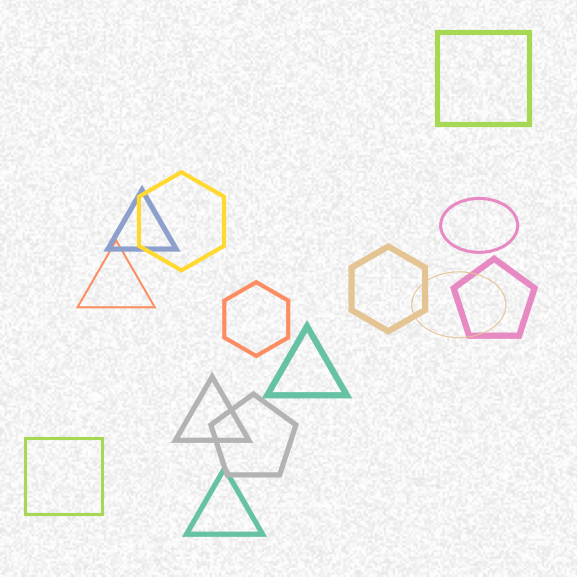[{"shape": "triangle", "thickness": 2.5, "radius": 0.38, "center": [0.389, 0.112]}, {"shape": "triangle", "thickness": 3, "radius": 0.4, "center": [0.532, 0.355]}, {"shape": "hexagon", "thickness": 2, "radius": 0.32, "center": [0.444, 0.447]}, {"shape": "triangle", "thickness": 1, "radius": 0.39, "center": [0.201, 0.506]}, {"shape": "triangle", "thickness": 2.5, "radius": 0.34, "center": [0.246, 0.602]}, {"shape": "oval", "thickness": 1.5, "radius": 0.33, "center": [0.83, 0.609]}, {"shape": "pentagon", "thickness": 3, "radius": 0.37, "center": [0.856, 0.477]}, {"shape": "square", "thickness": 2.5, "radius": 0.4, "center": [0.836, 0.865]}, {"shape": "square", "thickness": 1.5, "radius": 0.33, "center": [0.111, 0.175]}, {"shape": "hexagon", "thickness": 2, "radius": 0.43, "center": [0.314, 0.616]}, {"shape": "hexagon", "thickness": 3, "radius": 0.37, "center": [0.672, 0.499]}, {"shape": "oval", "thickness": 0.5, "radius": 0.41, "center": [0.795, 0.471]}, {"shape": "pentagon", "thickness": 2.5, "radius": 0.39, "center": [0.439, 0.239]}, {"shape": "triangle", "thickness": 2.5, "radius": 0.37, "center": [0.367, 0.273]}]